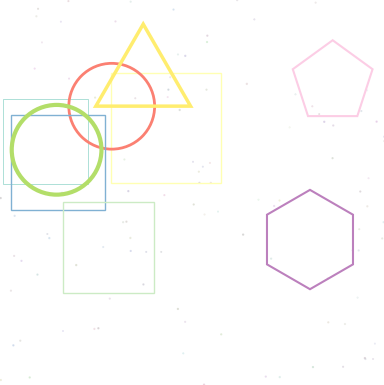[{"shape": "square", "thickness": 0.5, "radius": 0.55, "center": [0.118, 0.633]}, {"shape": "square", "thickness": 1, "radius": 0.71, "center": [0.432, 0.667]}, {"shape": "circle", "thickness": 2, "radius": 0.56, "center": [0.29, 0.724]}, {"shape": "square", "thickness": 1, "radius": 0.62, "center": [0.151, 0.578]}, {"shape": "circle", "thickness": 3, "radius": 0.58, "center": [0.147, 0.611]}, {"shape": "pentagon", "thickness": 1.5, "radius": 0.54, "center": [0.864, 0.787]}, {"shape": "hexagon", "thickness": 1.5, "radius": 0.64, "center": [0.805, 0.378]}, {"shape": "square", "thickness": 1, "radius": 0.59, "center": [0.281, 0.357]}, {"shape": "triangle", "thickness": 2.5, "radius": 0.71, "center": [0.372, 0.795]}]